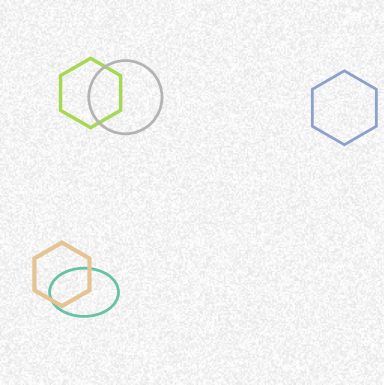[{"shape": "oval", "thickness": 2, "radius": 0.45, "center": [0.218, 0.241]}, {"shape": "hexagon", "thickness": 2, "radius": 0.48, "center": [0.894, 0.72]}, {"shape": "hexagon", "thickness": 2.5, "radius": 0.45, "center": [0.235, 0.759]}, {"shape": "hexagon", "thickness": 3, "radius": 0.41, "center": [0.161, 0.287]}, {"shape": "circle", "thickness": 2, "radius": 0.48, "center": [0.326, 0.748]}]